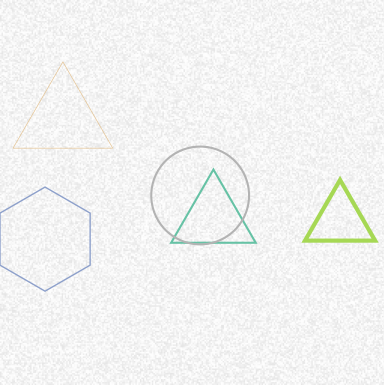[{"shape": "triangle", "thickness": 1.5, "radius": 0.63, "center": [0.554, 0.433]}, {"shape": "hexagon", "thickness": 1, "radius": 0.68, "center": [0.117, 0.379]}, {"shape": "triangle", "thickness": 3, "radius": 0.53, "center": [0.883, 0.428]}, {"shape": "triangle", "thickness": 0.5, "radius": 0.75, "center": [0.163, 0.69]}, {"shape": "circle", "thickness": 1.5, "radius": 0.64, "center": [0.52, 0.492]}]